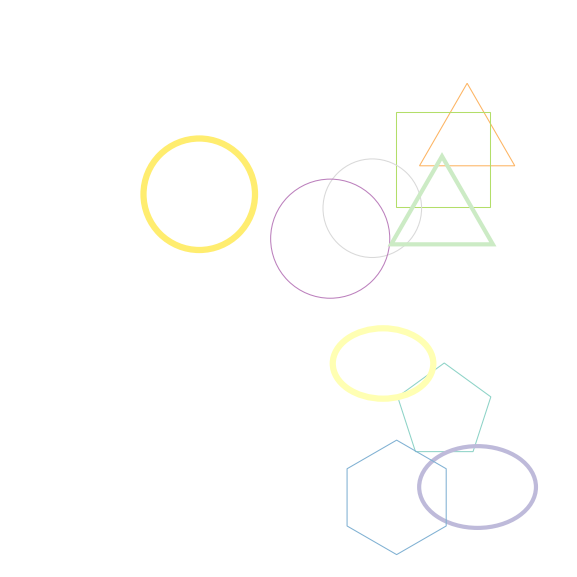[{"shape": "pentagon", "thickness": 0.5, "radius": 0.42, "center": [0.769, 0.286]}, {"shape": "oval", "thickness": 3, "radius": 0.44, "center": [0.663, 0.37]}, {"shape": "oval", "thickness": 2, "radius": 0.51, "center": [0.827, 0.156]}, {"shape": "hexagon", "thickness": 0.5, "radius": 0.5, "center": [0.687, 0.138]}, {"shape": "triangle", "thickness": 0.5, "radius": 0.48, "center": [0.809, 0.76]}, {"shape": "square", "thickness": 0.5, "radius": 0.41, "center": [0.767, 0.723]}, {"shape": "circle", "thickness": 0.5, "radius": 0.43, "center": [0.645, 0.639]}, {"shape": "circle", "thickness": 0.5, "radius": 0.52, "center": [0.572, 0.586]}, {"shape": "triangle", "thickness": 2, "radius": 0.51, "center": [0.765, 0.627]}, {"shape": "circle", "thickness": 3, "radius": 0.48, "center": [0.345, 0.663]}]